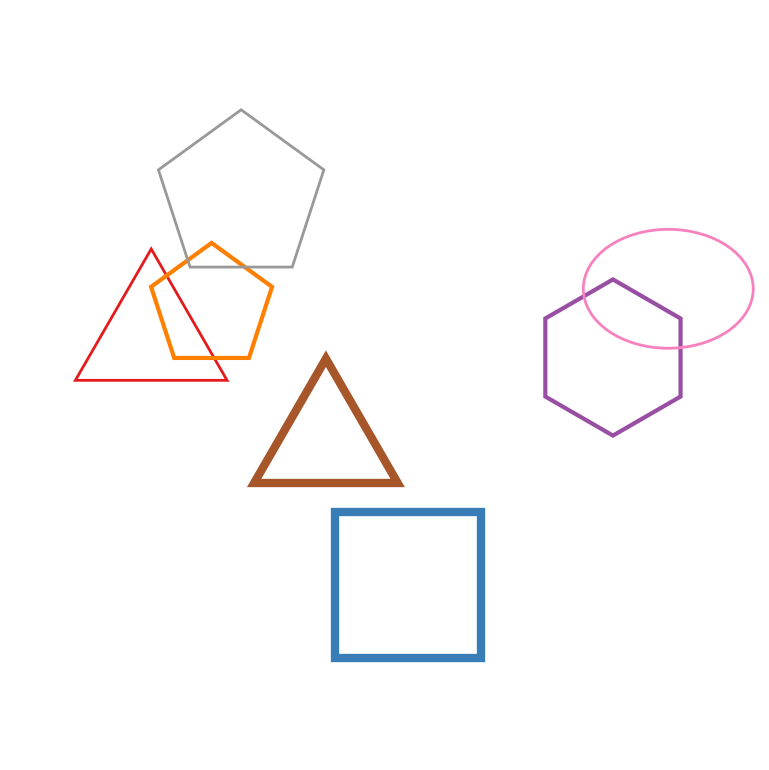[{"shape": "triangle", "thickness": 1, "radius": 0.57, "center": [0.196, 0.563]}, {"shape": "square", "thickness": 3, "radius": 0.47, "center": [0.53, 0.241]}, {"shape": "hexagon", "thickness": 1.5, "radius": 0.51, "center": [0.796, 0.536]}, {"shape": "pentagon", "thickness": 1.5, "radius": 0.41, "center": [0.275, 0.602]}, {"shape": "triangle", "thickness": 3, "radius": 0.54, "center": [0.423, 0.427]}, {"shape": "oval", "thickness": 1, "radius": 0.55, "center": [0.868, 0.625]}, {"shape": "pentagon", "thickness": 1, "radius": 0.56, "center": [0.313, 0.745]}]